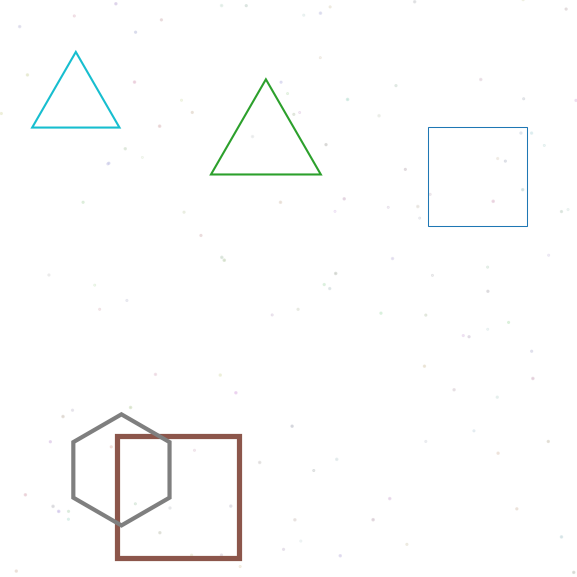[{"shape": "square", "thickness": 0.5, "radius": 0.43, "center": [0.828, 0.694]}, {"shape": "triangle", "thickness": 1, "radius": 0.55, "center": [0.46, 0.752]}, {"shape": "square", "thickness": 2.5, "radius": 0.53, "center": [0.309, 0.139]}, {"shape": "hexagon", "thickness": 2, "radius": 0.48, "center": [0.21, 0.185]}, {"shape": "triangle", "thickness": 1, "radius": 0.44, "center": [0.131, 0.822]}]